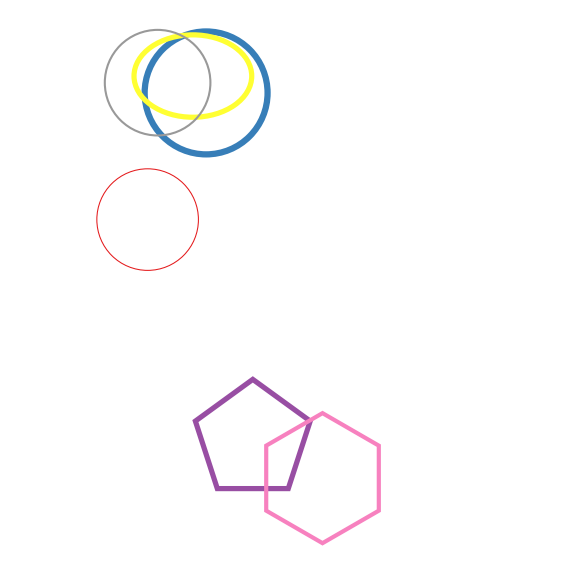[{"shape": "circle", "thickness": 0.5, "radius": 0.44, "center": [0.256, 0.619]}, {"shape": "circle", "thickness": 3, "radius": 0.53, "center": [0.357, 0.838]}, {"shape": "pentagon", "thickness": 2.5, "radius": 0.52, "center": [0.438, 0.238]}, {"shape": "oval", "thickness": 2.5, "radius": 0.51, "center": [0.334, 0.867]}, {"shape": "hexagon", "thickness": 2, "radius": 0.56, "center": [0.558, 0.171]}, {"shape": "circle", "thickness": 1, "radius": 0.46, "center": [0.273, 0.856]}]